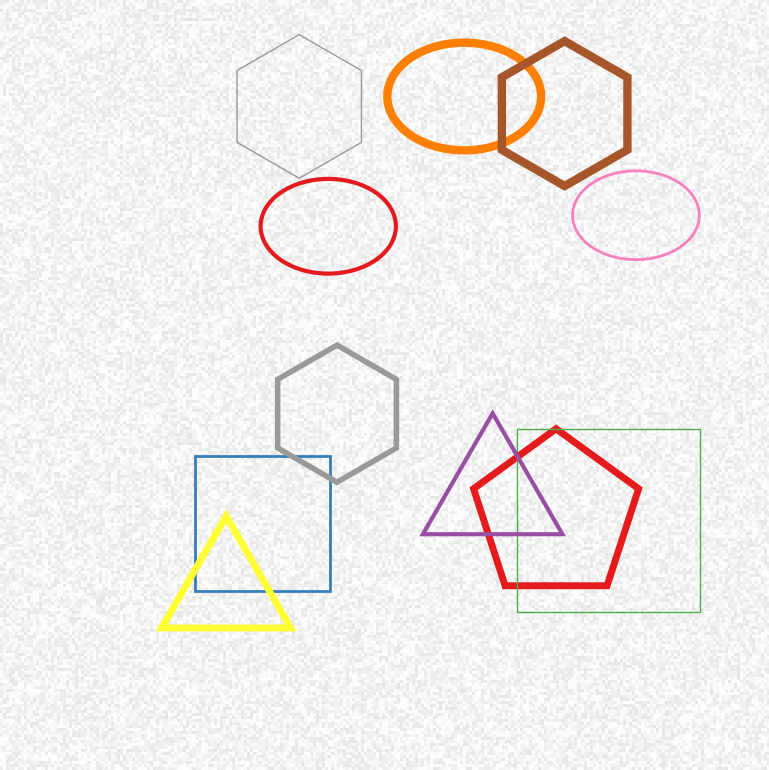[{"shape": "pentagon", "thickness": 2.5, "radius": 0.56, "center": [0.722, 0.33]}, {"shape": "oval", "thickness": 1.5, "radius": 0.44, "center": [0.426, 0.706]}, {"shape": "square", "thickness": 1, "radius": 0.44, "center": [0.341, 0.32]}, {"shape": "square", "thickness": 0.5, "radius": 0.59, "center": [0.791, 0.324]}, {"shape": "triangle", "thickness": 1.5, "radius": 0.52, "center": [0.64, 0.359]}, {"shape": "oval", "thickness": 3, "radius": 0.5, "center": [0.603, 0.875]}, {"shape": "triangle", "thickness": 2.5, "radius": 0.48, "center": [0.294, 0.233]}, {"shape": "hexagon", "thickness": 3, "radius": 0.47, "center": [0.733, 0.853]}, {"shape": "oval", "thickness": 1, "radius": 0.41, "center": [0.826, 0.72]}, {"shape": "hexagon", "thickness": 2, "radius": 0.45, "center": [0.438, 0.463]}, {"shape": "hexagon", "thickness": 0.5, "radius": 0.47, "center": [0.389, 0.862]}]